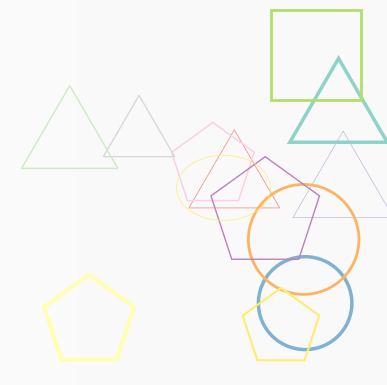[{"shape": "triangle", "thickness": 2.5, "radius": 0.73, "center": [0.874, 0.703]}, {"shape": "pentagon", "thickness": 3, "radius": 0.61, "center": [0.23, 0.165]}, {"shape": "triangle", "thickness": 0.5, "radius": 0.75, "center": [0.886, 0.51]}, {"shape": "triangle", "thickness": 0.5, "radius": 0.68, "center": [0.605, 0.528]}, {"shape": "circle", "thickness": 2.5, "radius": 0.6, "center": [0.787, 0.213]}, {"shape": "circle", "thickness": 2, "radius": 0.71, "center": [0.784, 0.378]}, {"shape": "square", "thickness": 2, "radius": 0.58, "center": [0.816, 0.858]}, {"shape": "pentagon", "thickness": 1, "radius": 0.56, "center": [0.549, 0.57]}, {"shape": "triangle", "thickness": 1, "radius": 0.53, "center": [0.359, 0.646]}, {"shape": "pentagon", "thickness": 1, "radius": 0.74, "center": [0.684, 0.446]}, {"shape": "triangle", "thickness": 1, "radius": 0.72, "center": [0.18, 0.634]}, {"shape": "oval", "thickness": 0.5, "radius": 0.61, "center": [0.577, 0.512]}, {"shape": "pentagon", "thickness": 1.5, "radius": 0.52, "center": [0.725, 0.148]}]